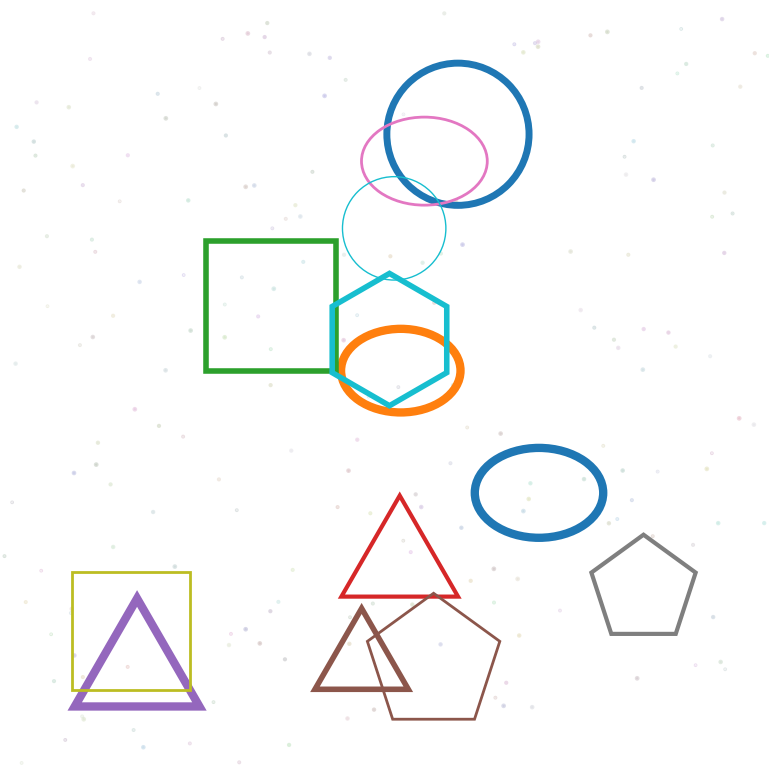[{"shape": "circle", "thickness": 2.5, "radius": 0.46, "center": [0.595, 0.826]}, {"shape": "oval", "thickness": 3, "radius": 0.42, "center": [0.7, 0.36]}, {"shape": "oval", "thickness": 3, "radius": 0.39, "center": [0.521, 0.519]}, {"shape": "square", "thickness": 2, "radius": 0.42, "center": [0.352, 0.602]}, {"shape": "triangle", "thickness": 1.5, "radius": 0.44, "center": [0.519, 0.269]}, {"shape": "triangle", "thickness": 3, "radius": 0.47, "center": [0.178, 0.129]}, {"shape": "triangle", "thickness": 2, "radius": 0.35, "center": [0.47, 0.14]}, {"shape": "pentagon", "thickness": 1, "radius": 0.45, "center": [0.563, 0.139]}, {"shape": "oval", "thickness": 1, "radius": 0.41, "center": [0.551, 0.791]}, {"shape": "pentagon", "thickness": 1.5, "radius": 0.36, "center": [0.836, 0.234]}, {"shape": "square", "thickness": 1, "radius": 0.38, "center": [0.17, 0.181]}, {"shape": "circle", "thickness": 0.5, "radius": 0.34, "center": [0.512, 0.703]}, {"shape": "hexagon", "thickness": 2, "radius": 0.43, "center": [0.506, 0.559]}]